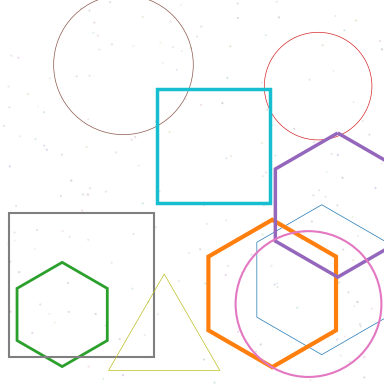[{"shape": "hexagon", "thickness": 0.5, "radius": 0.97, "center": [0.836, 0.273]}, {"shape": "hexagon", "thickness": 3, "radius": 0.96, "center": [0.707, 0.238]}, {"shape": "hexagon", "thickness": 2, "radius": 0.68, "center": [0.161, 0.183]}, {"shape": "circle", "thickness": 0.5, "radius": 0.7, "center": [0.826, 0.776]}, {"shape": "hexagon", "thickness": 2.5, "radius": 0.94, "center": [0.877, 0.467]}, {"shape": "circle", "thickness": 0.5, "radius": 0.91, "center": [0.321, 0.832]}, {"shape": "circle", "thickness": 1.5, "radius": 0.95, "center": [0.801, 0.21]}, {"shape": "square", "thickness": 1.5, "radius": 0.94, "center": [0.211, 0.26]}, {"shape": "triangle", "thickness": 0.5, "radius": 0.84, "center": [0.427, 0.121]}, {"shape": "square", "thickness": 2.5, "radius": 0.74, "center": [0.555, 0.62]}]